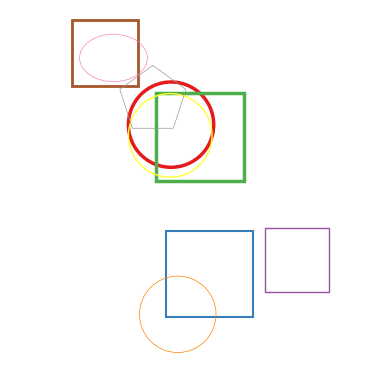[{"shape": "circle", "thickness": 2.5, "radius": 0.55, "center": [0.444, 0.676]}, {"shape": "square", "thickness": 1.5, "radius": 0.56, "center": [0.544, 0.288]}, {"shape": "square", "thickness": 2.5, "radius": 0.57, "center": [0.52, 0.644]}, {"shape": "square", "thickness": 1, "radius": 0.41, "center": [0.771, 0.325]}, {"shape": "circle", "thickness": 0.5, "radius": 0.5, "center": [0.462, 0.184]}, {"shape": "circle", "thickness": 1, "radius": 0.54, "center": [0.442, 0.648]}, {"shape": "square", "thickness": 2, "radius": 0.43, "center": [0.272, 0.862]}, {"shape": "oval", "thickness": 0.5, "radius": 0.44, "center": [0.295, 0.849]}, {"shape": "pentagon", "thickness": 0.5, "radius": 0.45, "center": [0.397, 0.74]}]